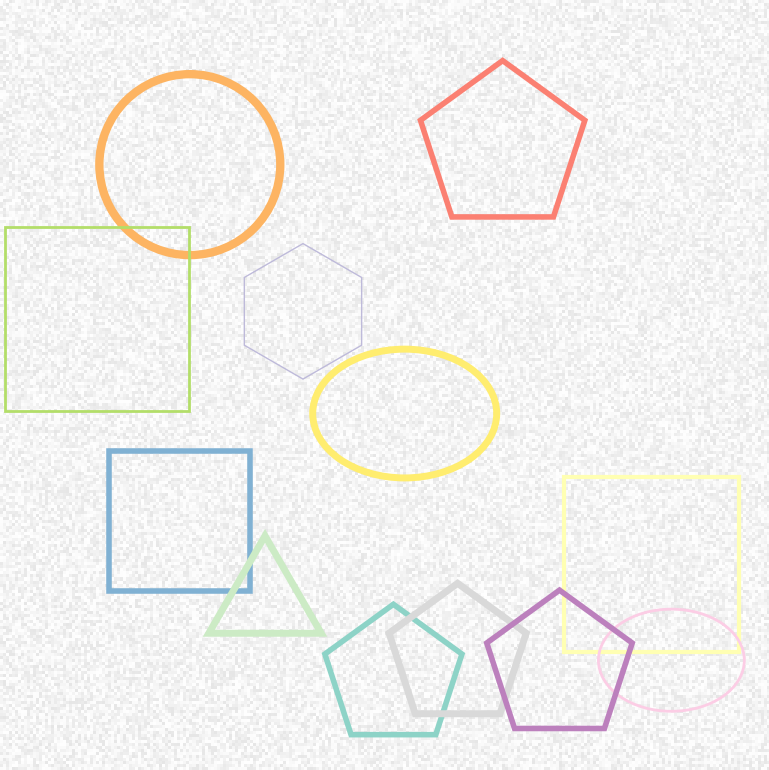[{"shape": "pentagon", "thickness": 2, "radius": 0.47, "center": [0.511, 0.122]}, {"shape": "square", "thickness": 1.5, "radius": 0.57, "center": [0.847, 0.267]}, {"shape": "hexagon", "thickness": 0.5, "radius": 0.44, "center": [0.393, 0.596]}, {"shape": "pentagon", "thickness": 2, "radius": 0.56, "center": [0.653, 0.809]}, {"shape": "square", "thickness": 2, "radius": 0.46, "center": [0.233, 0.323]}, {"shape": "circle", "thickness": 3, "radius": 0.59, "center": [0.247, 0.786]}, {"shape": "square", "thickness": 1, "radius": 0.6, "center": [0.126, 0.586]}, {"shape": "oval", "thickness": 1, "radius": 0.47, "center": [0.872, 0.143]}, {"shape": "pentagon", "thickness": 2.5, "radius": 0.47, "center": [0.594, 0.149]}, {"shape": "pentagon", "thickness": 2, "radius": 0.5, "center": [0.727, 0.134]}, {"shape": "triangle", "thickness": 2.5, "radius": 0.42, "center": [0.344, 0.22]}, {"shape": "oval", "thickness": 2.5, "radius": 0.6, "center": [0.526, 0.463]}]